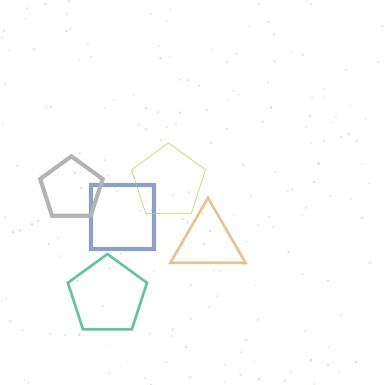[{"shape": "pentagon", "thickness": 2, "radius": 0.54, "center": [0.279, 0.232]}, {"shape": "square", "thickness": 3, "radius": 0.41, "center": [0.318, 0.436]}, {"shape": "pentagon", "thickness": 0.5, "radius": 0.5, "center": [0.438, 0.528]}, {"shape": "triangle", "thickness": 2, "radius": 0.56, "center": [0.54, 0.374]}, {"shape": "pentagon", "thickness": 3, "radius": 0.43, "center": [0.185, 0.509]}]